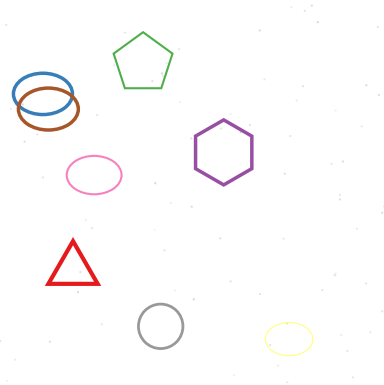[{"shape": "triangle", "thickness": 3, "radius": 0.37, "center": [0.19, 0.3]}, {"shape": "oval", "thickness": 2.5, "radius": 0.38, "center": [0.112, 0.756]}, {"shape": "pentagon", "thickness": 1.5, "radius": 0.4, "center": [0.372, 0.836]}, {"shape": "hexagon", "thickness": 2.5, "radius": 0.42, "center": [0.581, 0.604]}, {"shape": "oval", "thickness": 0.5, "radius": 0.31, "center": [0.751, 0.119]}, {"shape": "oval", "thickness": 2.5, "radius": 0.39, "center": [0.126, 0.717]}, {"shape": "oval", "thickness": 1.5, "radius": 0.36, "center": [0.244, 0.545]}, {"shape": "circle", "thickness": 2, "radius": 0.29, "center": [0.417, 0.152]}]